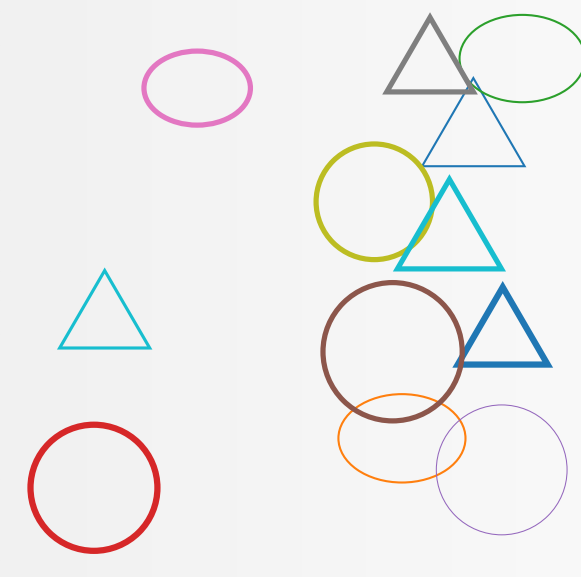[{"shape": "triangle", "thickness": 3, "radius": 0.45, "center": [0.865, 0.412]}, {"shape": "triangle", "thickness": 1, "radius": 0.51, "center": [0.814, 0.762]}, {"shape": "oval", "thickness": 1, "radius": 0.55, "center": [0.692, 0.24]}, {"shape": "oval", "thickness": 1, "radius": 0.54, "center": [0.899, 0.898]}, {"shape": "circle", "thickness": 3, "radius": 0.55, "center": [0.162, 0.154]}, {"shape": "circle", "thickness": 0.5, "radius": 0.56, "center": [0.863, 0.185]}, {"shape": "circle", "thickness": 2.5, "radius": 0.6, "center": [0.675, 0.39]}, {"shape": "oval", "thickness": 2.5, "radius": 0.46, "center": [0.339, 0.847]}, {"shape": "triangle", "thickness": 2.5, "radius": 0.43, "center": [0.74, 0.883]}, {"shape": "circle", "thickness": 2.5, "radius": 0.5, "center": [0.644, 0.65]}, {"shape": "triangle", "thickness": 2.5, "radius": 0.52, "center": [0.773, 0.585]}, {"shape": "triangle", "thickness": 1.5, "radius": 0.45, "center": [0.18, 0.441]}]